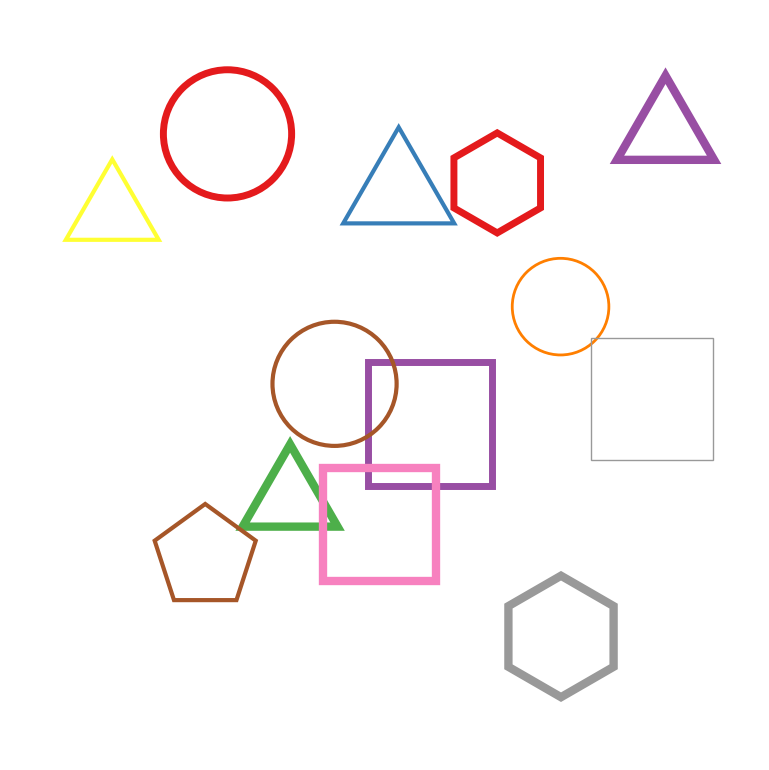[{"shape": "circle", "thickness": 2.5, "radius": 0.42, "center": [0.295, 0.826]}, {"shape": "hexagon", "thickness": 2.5, "radius": 0.32, "center": [0.646, 0.762]}, {"shape": "triangle", "thickness": 1.5, "radius": 0.42, "center": [0.518, 0.752]}, {"shape": "triangle", "thickness": 3, "radius": 0.36, "center": [0.377, 0.352]}, {"shape": "square", "thickness": 2.5, "radius": 0.4, "center": [0.559, 0.449]}, {"shape": "triangle", "thickness": 3, "radius": 0.36, "center": [0.864, 0.829]}, {"shape": "circle", "thickness": 1, "radius": 0.31, "center": [0.728, 0.602]}, {"shape": "triangle", "thickness": 1.5, "radius": 0.35, "center": [0.146, 0.723]}, {"shape": "circle", "thickness": 1.5, "radius": 0.4, "center": [0.434, 0.502]}, {"shape": "pentagon", "thickness": 1.5, "radius": 0.35, "center": [0.267, 0.276]}, {"shape": "square", "thickness": 3, "radius": 0.37, "center": [0.493, 0.319]}, {"shape": "square", "thickness": 0.5, "radius": 0.4, "center": [0.847, 0.482]}, {"shape": "hexagon", "thickness": 3, "radius": 0.39, "center": [0.729, 0.173]}]